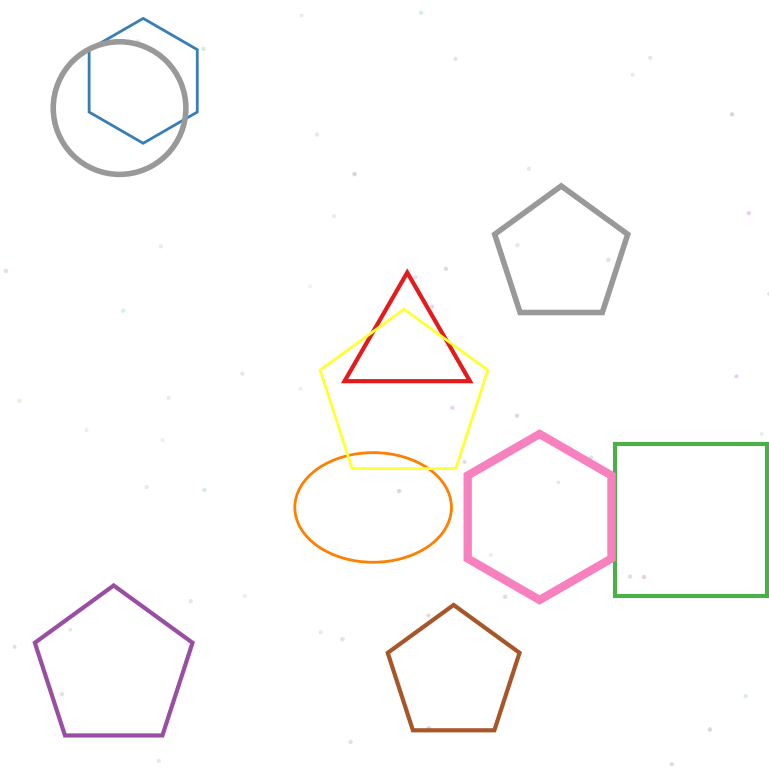[{"shape": "triangle", "thickness": 1.5, "radius": 0.47, "center": [0.529, 0.552]}, {"shape": "hexagon", "thickness": 1, "radius": 0.41, "center": [0.186, 0.895]}, {"shape": "square", "thickness": 1.5, "radius": 0.49, "center": [0.898, 0.324]}, {"shape": "pentagon", "thickness": 1.5, "radius": 0.54, "center": [0.148, 0.132]}, {"shape": "oval", "thickness": 1, "radius": 0.51, "center": [0.485, 0.341]}, {"shape": "pentagon", "thickness": 1, "radius": 0.57, "center": [0.525, 0.484]}, {"shape": "pentagon", "thickness": 1.5, "radius": 0.45, "center": [0.589, 0.124]}, {"shape": "hexagon", "thickness": 3, "radius": 0.54, "center": [0.701, 0.329]}, {"shape": "pentagon", "thickness": 2, "radius": 0.45, "center": [0.729, 0.668]}, {"shape": "circle", "thickness": 2, "radius": 0.43, "center": [0.155, 0.86]}]